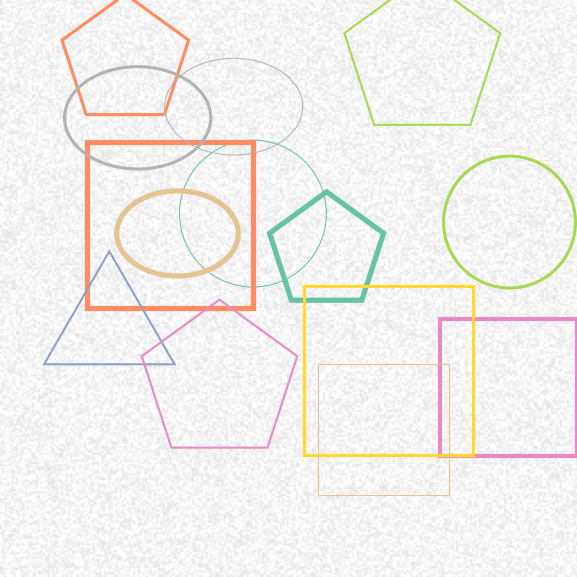[{"shape": "pentagon", "thickness": 2.5, "radius": 0.52, "center": [0.566, 0.563]}, {"shape": "circle", "thickness": 0.5, "radius": 0.64, "center": [0.438, 0.629]}, {"shape": "square", "thickness": 2.5, "radius": 0.72, "center": [0.294, 0.61]}, {"shape": "pentagon", "thickness": 1.5, "radius": 0.58, "center": [0.217, 0.894]}, {"shape": "triangle", "thickness": 1, "radius": 0.65, "center": [0.189, 0.434]}, {"shape": "square", "thickness": 2, "radius": 0.59, "center": [0.88, 0.328]}, {"shape": "pentagon", "thickness": 1, "radius": 0.71, "center": [0.38, 0.339]}, {"shape": "circle", "thickness": 1.5, "radius": 0.57, "center": [0.882, 0.615]}, {"shape": "pentagon", "thickness": 1, "radius": 0.71, "center": [0.731, 0.898]}, {"shape": "square", "thickness": 1.5, "radius": 0.73, "center": [0.673, 0.358]}, {"shape": "oval", "thickness": 2.5, "radius": 0.53, "center": [0.307, 0.595]}, {"shape": "square", "thickness": 0.5, "radius": 0.56, "center": [0.664, 0.256]}, {"shape": "oval", "thickness": 0.5, "radius": 0.6, "center": [0.405, 0.814]}, {"shape": "oval", "thickness": 1.5, "radius": 0.63, "center": [0.238, 0.795]}]